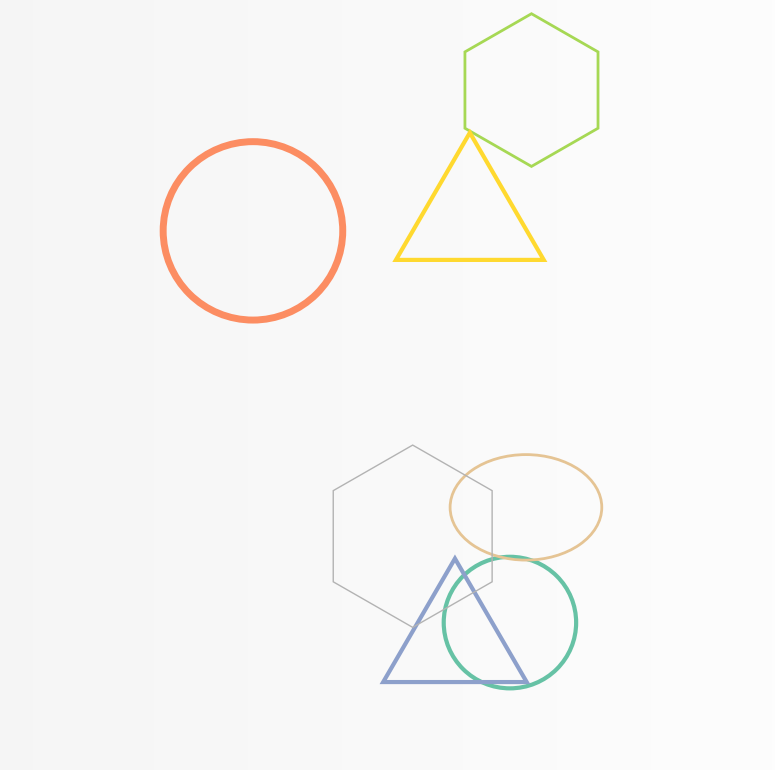[{"shape": "circle", "thickness": 1.5, "radius": 0.43, "center": [0.658, 0.191]}, {"shape": "circle", "thickness": 2.5, "radius": 0.58, "center": [0.326, 0.7]}, {"shape": "triangle", "thickness": 1.5, "radius": 0.53, "center": [0.587, 0.168]}, {"shape": "hexagon", "thickness": 1, "radius": 0.5, "center": [0.686, 0.883]}, {"shape": "triangle", "thickness": 1.5, "radius": 0.55, "center": [0.606, 0.718]}, {"shape": "oval", "thickness": 1, "radius": 0.49, "center": [0.679, 0.341]}, {"shape": "hexagon", "thickness": 0.5, "radius": 0.59, "center": [0.532, 0.304]}]